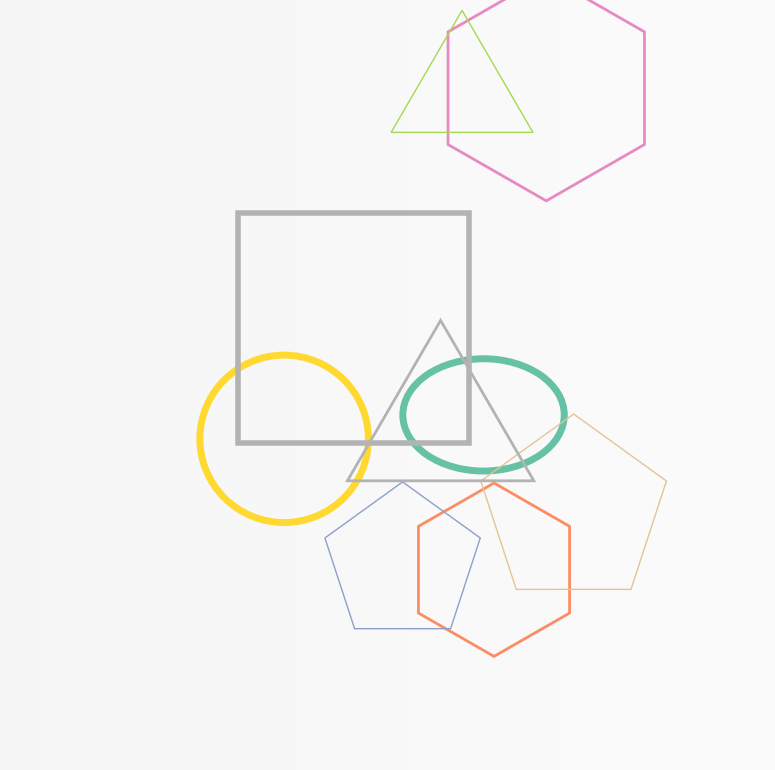[{"shape": "oval", "thickness": 2.5, "radius": 0.52, "center": [0.624, 0.461]}, {"shape": "hexagon", "thickness": 1, "radius": 0.56, "center": [0.637, 0.26]}, {"shape": "pentagon", "thickness": 0.5, "radius": 0.53, "center": [0.519, 0.269]}, {"shape": "hexagon", "thickness": 1, "radius": 0.73, "center": [0.705, 0.885]}, {"shape": "triangle", "thickness": 0.5, "radius": 0.53, "center": [0.596, 0.881]}, {"shape": "circle", "thickness": 2.5, "radius": 0.54, "center": [0.367, 0.43]}, {"shape": "pentagon", "thickness": 0.5, "radius": 0.63, "center": [0.74, 0.336]}, {"shape": "triangle", "thickness": 1, "radius": 0.69, "center": [0.569, 0.445]}, {"shape": "square", "thickness": 2, "radius": 0.74, "center": [0.456, 0.574]}]